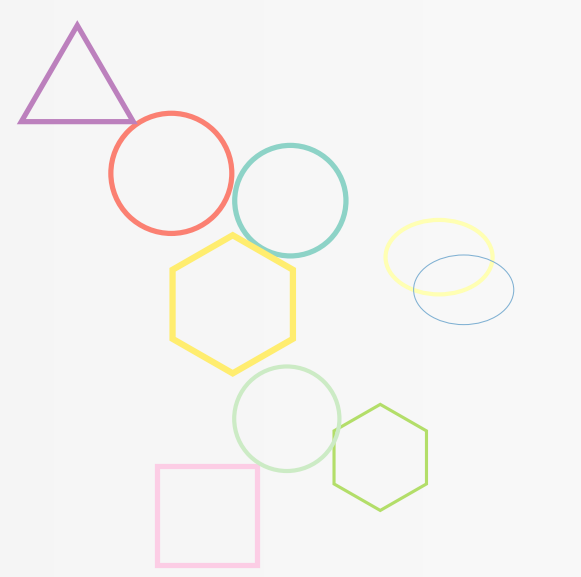[{"shape": "circle", "thickness": 2.5, "radius": 0.48, "center": [0.5, 0.652]}, {"shape": "oval", "thickness": 2, "radius": 0.46, "center": [0.755, 0.554]}, {"shape": "circle", "thickness": 2.5, "radius": 0.52, "center": [0.295, 0.699]}, {"shape": "oval", "thickness": 0.5, "radius": 0.43, "center": [0.798, 0.497]}, {"shape": "hexagon", "thickness": 1.5, "radius": 0.46, "center": [0.654, 0.207]}, {"shape": "square", "thickness": 2.5, "radius": 0.43, "center": [0.357, 0.106]}, {"shape": "triangle", "thickness": 2.5, "radius": 0.56, "center": [0.133, 0.844]}, {"shape": "circle", "thickness": 2, "radius": 0.45, "center": [0.493, 0.274]}, {"shape": "hexagon", "thickness": 3, "radius": 0.6, "center": [0.4, 0.472]}]